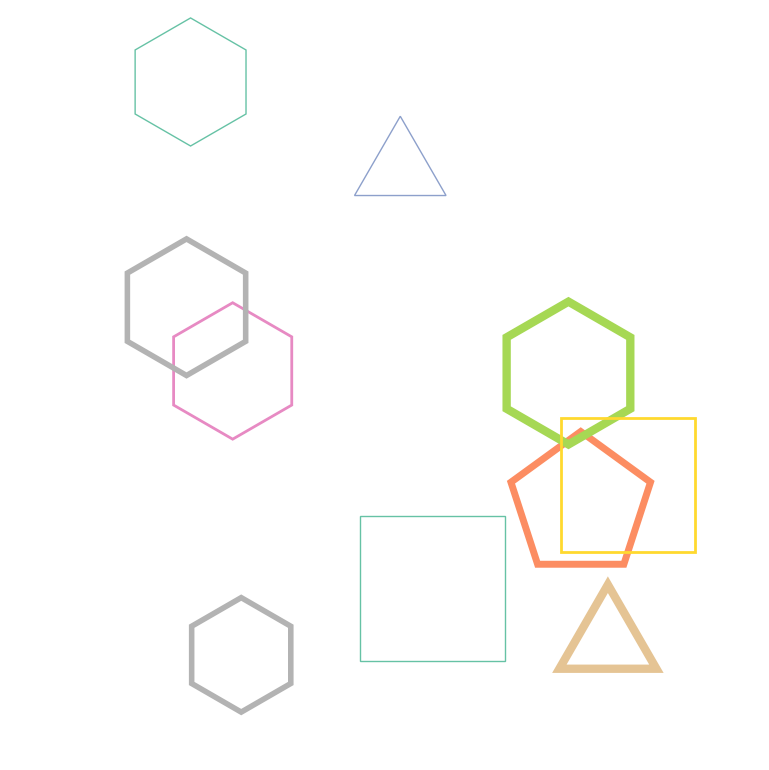[{"shape": "hexagon", "thickness": 0.5, "radius": 0.42, "center": [0.247, 0.894]}, {"shape": "square", "thickness": 0.5, "radius": 0.47, "center": [0.561, 0.236]}, {"shape": "pentagon", "thickness": 2.5, "radius": 0.48, "center": [0.754, 0.344]}, {"shape": "triangle", "thickness": 0.5, "radius": 0.34, "center": [0.52, 0.78]}, {"shape": "hexagon", "thickness": 1, "radius": 0.44, "center": [0.302, 0.518]}, {"shape": "hexagon", "thickness": 3, "radius": 0.46, "center": [0.738, 0.516]}, {"shape": "square", "thickness": 1, "radius": 0.43, "center": [0.815, 0.37]}, {"shape": "triangle", "thickness": 3, "radius": 0.36, "center": [0.789, 0.168]}, {"shape": "hexagon", "thickness": 2, "radius": 0.37, "center": [0.313, 0.15]}, {"shape": "hexagon", "thickness": 2, "radius": 0.44, "center": [0.242, 0.601]}]